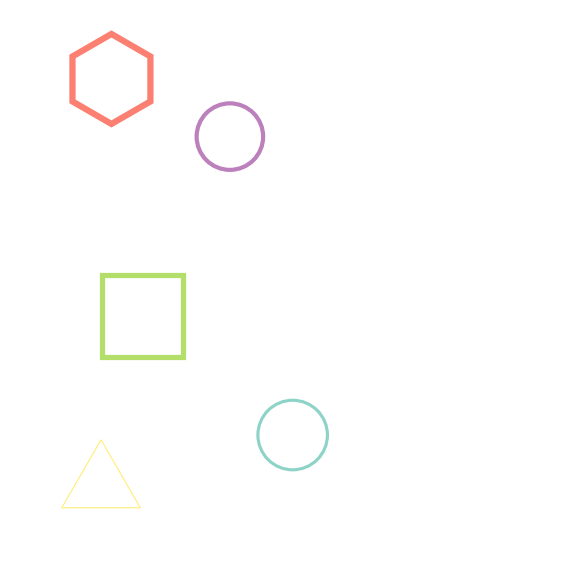[{"shape": "circle", "thickness": 1.5, "radius": 0.3, "center": [0.507, 0.246]}, {"shape": "hexagon", "thickness": 3, "radius": 0.39, "center": [0.193, 0.862]}, {"shape": "square", "thickness": 2.5, "radius": 0.35, "center": [0.247, 0.452]}, {"shape": "circle", "thickness": 2, "radius": 0.29, "center": [0.398, 0.763]}, {"shape": "triangle", "thickness": 0.5, "radius": 0.39, "center": [0.175, 0.159]}]